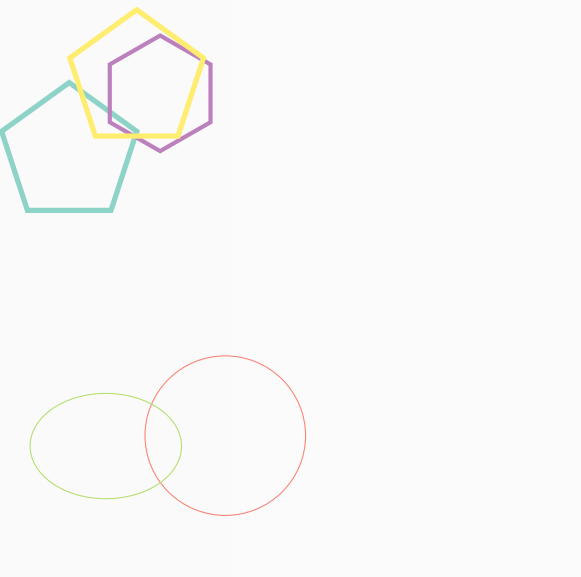[{"shape": "pentagon", "thickness": 2.5, "radius": 0.61, "center": [0.119, 0.734]}, {"shape": "circle", "thickness": 0.5, "radius": 0.69, "center": [0.388, 0.245]}, {"shape": "oval", "thickness": 0.5, "radius": 0.65, "center": [0.182, 0.227]}, {"shape": "hexagon", "thickness": 2, "radius": 0.5, "center": [0.276, 0.838]}, {"shape": "pentagon", "thickness": 2.5, "radius": 0.6, "center": [0.235, 0.861]}]